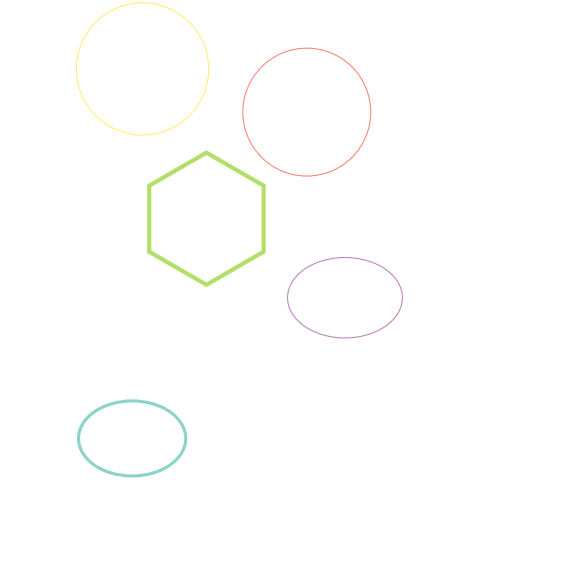[{"shape": "oval", "thickness": 1.5, "radius": 0.46, "center": [0.229, 0.24]}, {"shape": "circle", "thickness": 0.5, "radius": 0.55, "center": [0.531, 0.805]}, {"shape": "hexagon", "thickness": 2, "radius": 0.57, "center": [0.357, 0.62]}, {"shape": "oval", "thickness": 0.5, "radius": 0.5, "center": [0.597, 0.484]}, {"shape": "circle", "thickness": 0.5, "radius": 0.57, "center": [0.247, 0.88]}]